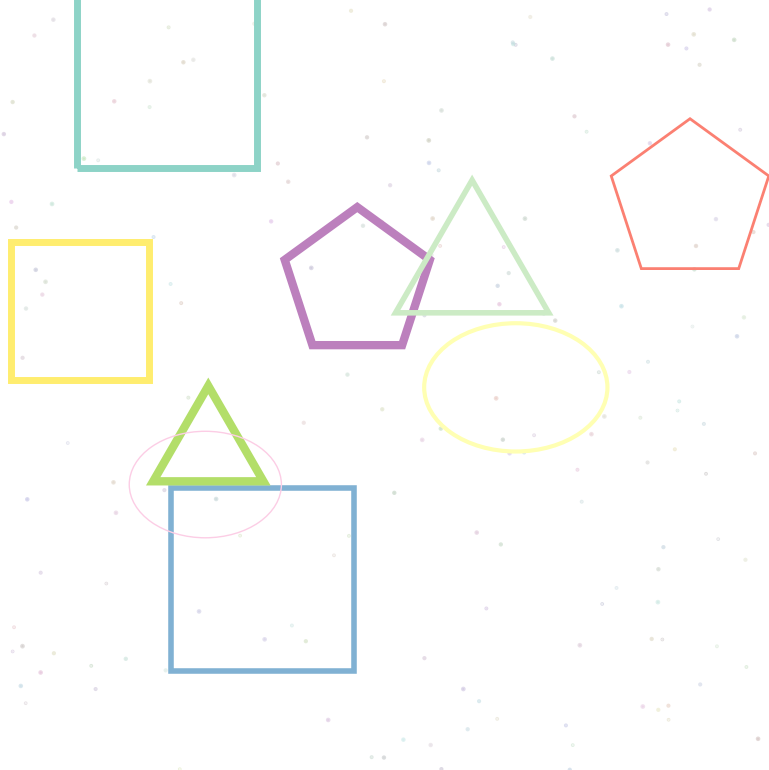[{"shape": "square", "thickness": 2.5, "radius": 0.59, "center": [0.217, 0.9]}, {"shape": "oval", "thickness": 1.5, "radius": 0.6, "center": [0.67, 0.497]}, {"shape": "pentagon", "thickness": 1, "radius": 0.54, "center": [0.896, 0.738]}, {"shape": "square", "thickness": 2, "radius": 0.59, "center": [0.341, 0.247]}, {"shape": "triangle", "thickness": 3, "radius": 0.41, "center": [0.271, 0.416]}, {"shape": "oval", "thickness": 0.5, "radius": 0.49, "center": [0.267, 0.371]}, {"shape": "pentagon", "thickness": 3, "radius": 0.5, "center": [0.464, 0.632]}, {"shape": "triangle", "thickness": 2, "radius": 0.57, "center": [0.613, 0.651]}, {"shape": "square", "thickness": 2.5, "radius": 0.45, "center": [0.104, 0.596]}]